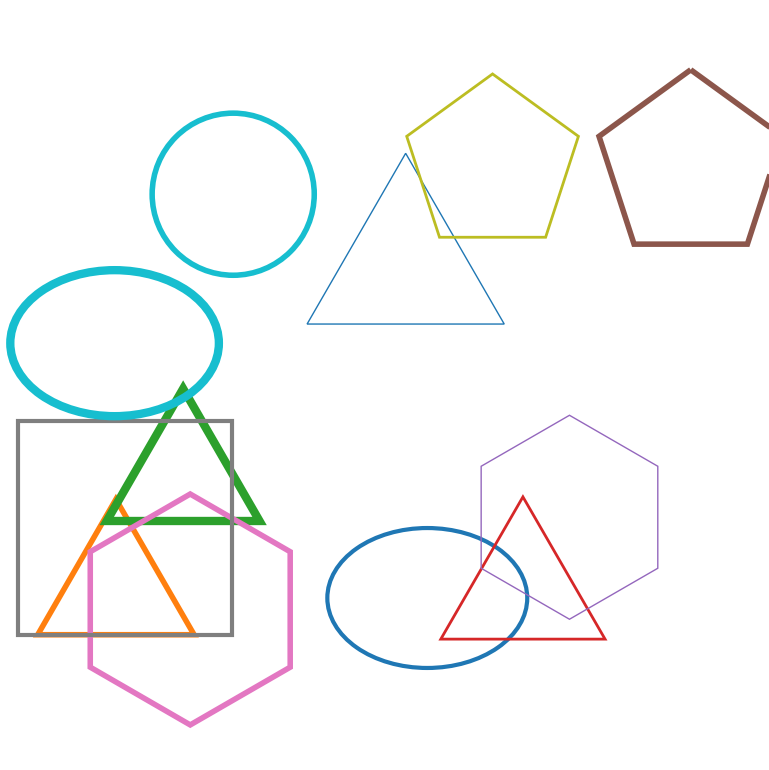[{"shape": "oval", "thickness": 1.5, "radius": 0.65, "center": [0.555, 0.223]}, {"shape": "triangle", "thickness": 0.5, "radius": 0.74, "center": [0.527, 0.653]}, {"shape": "triangle", "thickness": 2, "radius": 0.59, "center": [0.151, 0.234]}, {"shape": "triangle", "thickness": 3, "radius": 0.57, "center": [0.238, 0.381]}, {"shape": "triangle", "thickness": 1, "radius": 0.62, "center": [0.679, 0.232]}, {"shape": "hexagon", "thickness": 0.5, "radius": 0.66, "center": [0.74, 0.328]}, {"shape": "pentagon", "thickness": 2, "radius": 0.63, "center": [0.897, 0.784]}, {"shape": "hexagon", "thickness": 2, "radius": 0.75, "center": [0.247, 0.208]}, {"shape": "square", "thickness": 1.5, "radius": 0.69, "center": [0.162, 0.315]}, {"shape": "pentagon", "thickness": 1, "radius": 0.59, "center": [0.64, 0.787]}, {"shape": "circle", "thickness": 2, "radius": 0.53, "center": [0.303, 0.748]}, {"shape": "oval", "thickness": 3, "radius": 0.68, "center": [0.149, 0.554]}]